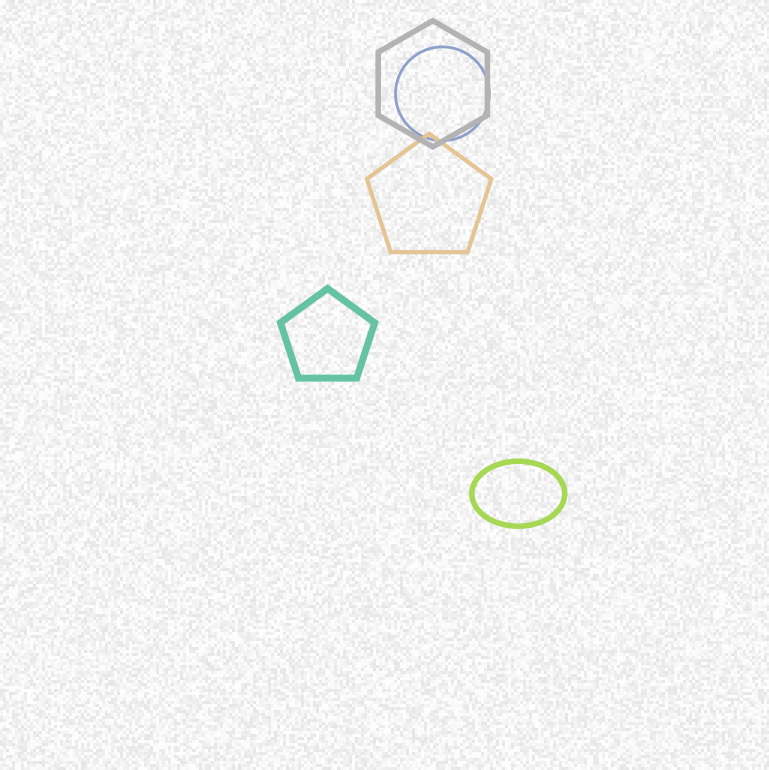[{"shape": "pentagon", "thickness": 2.5, "radius": 0.32, "center": [0.425, 0.561]}, {"shape": "circle", "thickness": 1, "radius": 0.3, "center": [0.575, 0.878]}, {"shape": "oval", "thickness": 2, "radius": 0.3, "center": [0.673, 0.359]}, {"shape": "pentagon", "thickness": 1.5, "radius": 0.43, "center": [0.557, 0.741]}, {"shape": "hexagon", "thickness": 2, "radius": 0.41, "center": [0.562, 0.891]}]